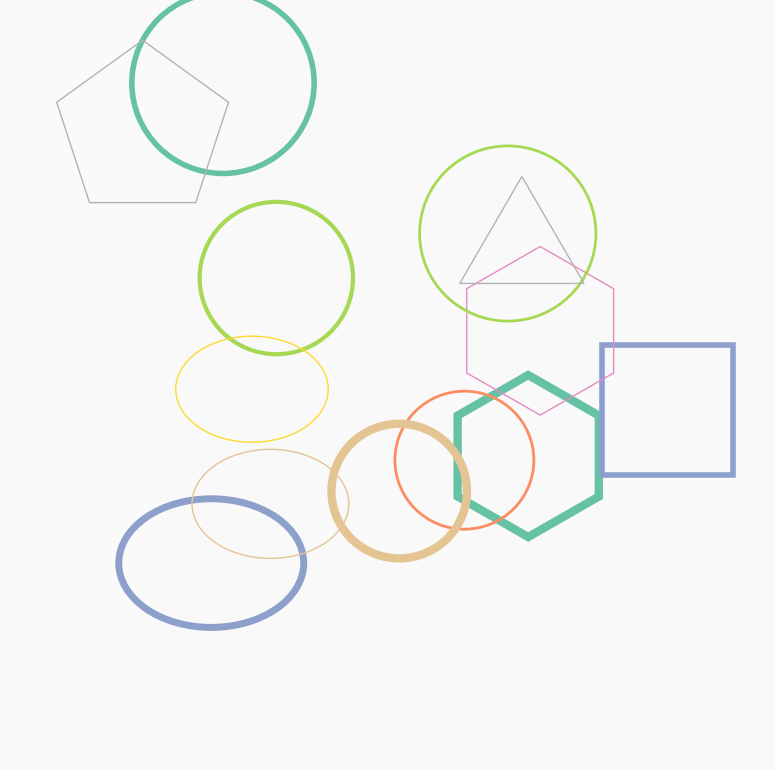[{"shape": "hexagon", "thickness": 3, "radius": 0.53, "center": [0.682, 0.408]}, {"shape": "circle", "thickness": 2, "radius": 0.59, "center": [0.288, 0.892]}, {"shape": "circle", "thickness": 1, "radius": 0.45, "center": [0.599, 0.402]}, {"shape": "oval", "thickness": 2.5, "radius": 0.6, "center": [0.273, 0.269]}, {"shape": "square", "thickness": 2, "radius": 0.42, "center": [0.861, 0.468]}, {"shape": "hexagon", "thickness": 0.5, "radius": 0.55, "center": [0.697, 0.57]}, {"shape": "circle", "thickness": 1, "radius": 0.57, "center": [0.655, 0.697]}, {"shape": "circle", "thickness": 1.5, "radius": 0.49, "center": [0.357, 0.639]}, {"shape": "oval", "thickness": 0.5, "radius": 0.49, "center": [0.325, 0.495]}, {"shape": "circle", "thickness": 3, "radius": 0.44, "center": [0.515, 0.362]}, {"shape": "oval", "thickness": 0.5, "radius": 0.51, "center": [0.349, 0.346]}, {"shape": "triangle", "thickness": 0.5, "radius": 0.46, "center": [0.673, 0.678]}, {"shape": "pentagon", "thickness": 0.5, "radius": 0.58, "center": [0.184, 0.831]}]